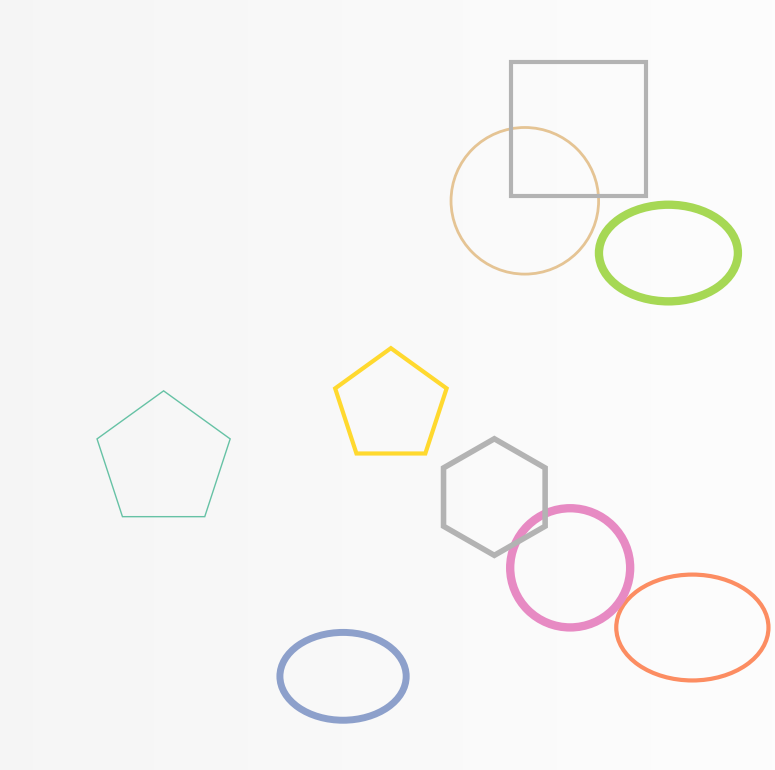[{"shape": "pentagon", "thickness": 0.5, "radius": 0.45, "center": [0.211, 0.402]}, {"shape": "oval", "thickness": 1.5, "radius": 0.49, "center": [0.893, 0.185]}, {"shape": "oval", "thickness": 2.5, "radius": 0.41, "center": [0.443, 0.122]}, {"shape": "circle", "thickness": 3, "radius": 0.39, "center": [0.736, 0.263]}, {"shape": "oval", "thickness": 3, "radius": 0.45, "center": [0.862, 0.671]}, {"shape": "pentagon", "thickness": 1.5, "radius": 0.38, "center": [0.504, 0.472]}, {"shape": "circle", "thickness": 1, "radius": 0.48, "center": [0.677, 0.739]}, {"shape": "square", "thickness": 1.5, "radius": 0.44, "center": [0.747, 0.833]}, {"shape": "hexagon", "thickness": 2, "radius": 0.38, "center": [0.638, 0.354]}]